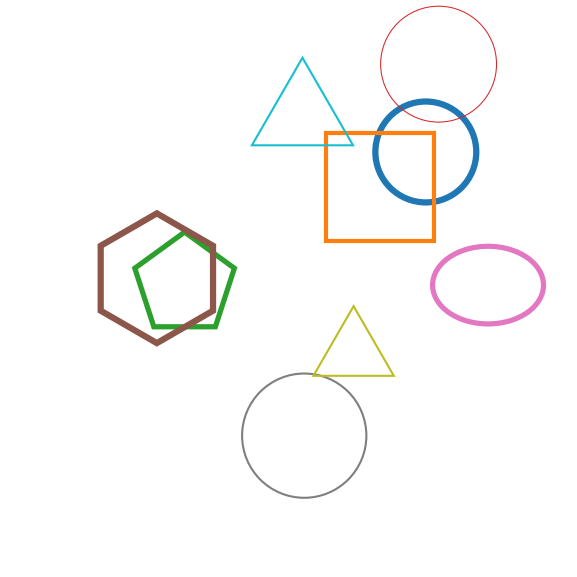[{"shape": "circle", "thickness": 3, "radius": 0.44, "center": [0.737, 0.736]}, {"shape": "square", "thickness": 2, "radius": 0.47, "center": [0.658, 0.676]}, {"shape": "pentagon", "thickness": 2.5, "radius": 0.45, "center": [0.32, 0.507]}, {"shape": "circle", "thickness": 0.5, "radius": 0.5, "center": [0.759, 0.888]}, {"shape": "hexagon", "thickness": 3, "radius": 0.56, "center": [0.272, 0.517]}, {"shape": "oval", "thickness": 2.5, "radius": 0.48, "center": [0.845, 0.505]}, {"shape": "circle", "thickness": 1, "radius": 0.54, "center": [0.527, 0.245]}, {"shape": "triangle", "thickness": 1, "radius": 0.4, "center": [0.612, 0.389]}, {"shape": "triangle", "thickness": 1, "radius": 0.51, "center": [0.524, 0.798]}]